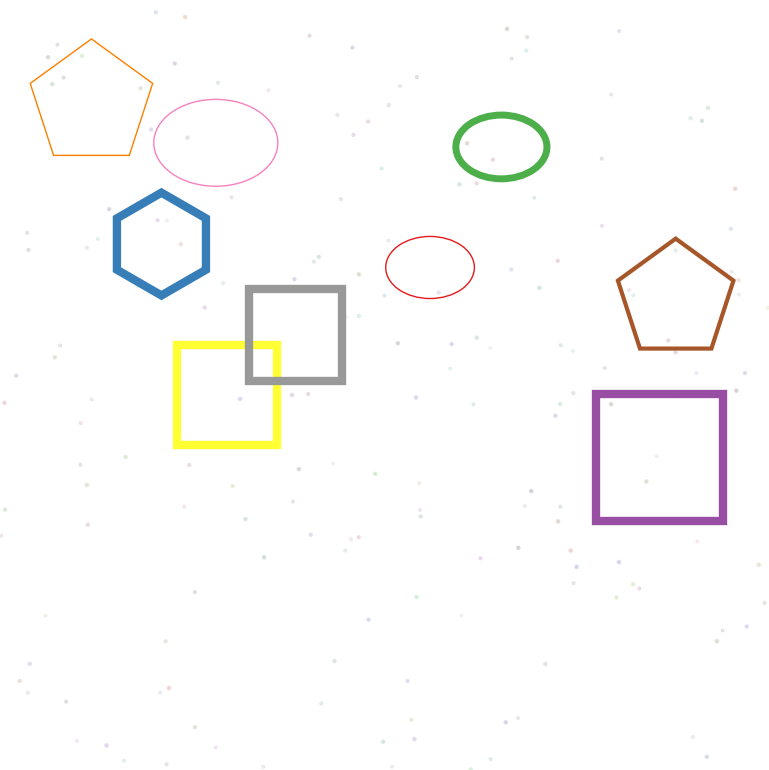[{"shape": "oval", "thickness": 0.5, "radius": 0.29, "center": [0.559, 0.653]}, {"shape": "hexagon", "thickness": 3, "radius": 0.33, "center": [0.21, 0.683]}, {"shape": "oval", "thickness": 2.5, "radius": 0.3, "center": [0.651, 0.809]}, {"shape": "square", "thickness": 3, "radius": 0.41, "center": [0.856, 0.405]}, {"shape": "pentagon", "thickness": 0.5, "radius": 0.42, "center": [0.119, 0.866]}, {"shape": "square", "thickness": 3, "radius": 0.32, "center": [0.295, 0.487]}, {"shape": "pentagon", "thickness": 1.5, "radius": 0.39, "center": [0.878, 0.611]}, {"shape": "oval", "thickness": 0.5, "radius": 0.4, "center": [0.28, 0.815]}, {"shape": "square", "thickness": 3, "radius": 0.3, "center": [0.384, 0.565]}]